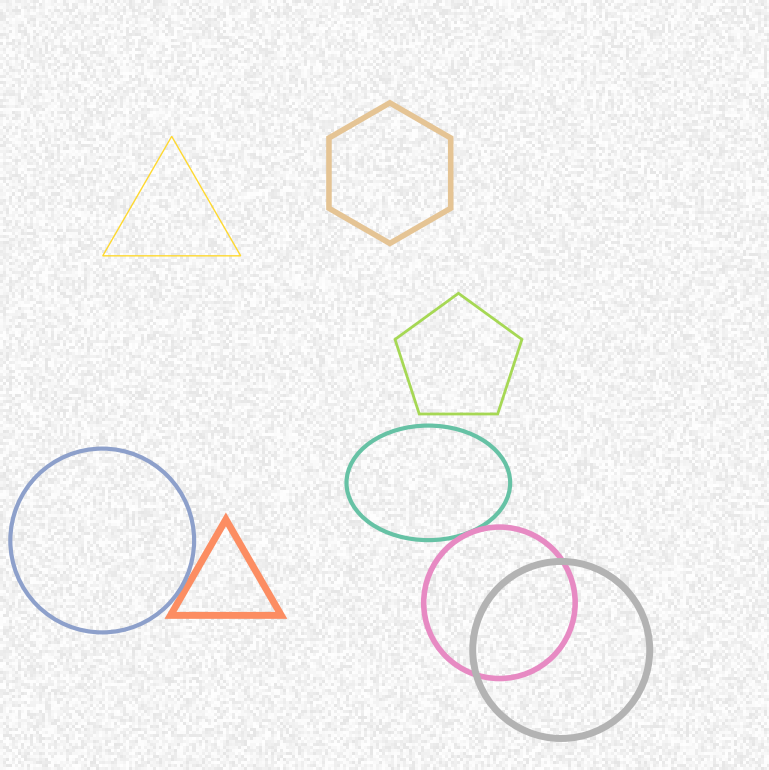[{"shape": "oval", "thickness": 1.5, "radius": 0.53, "center": [0.556, 0.373]}, {"shape": "triangle", "thickness": 2.5, "radius": 0.42, "center": [0.293, 0.242]}, {"shape": "circle", "thickness": 1.5, "radius": 0.6, "center": [0.133, 0.298]}, {"shape": "circle", "thickness": 2, "radius": 0.49, "center": [0.649, 0.217]}, {"shape": "pentagon", "thickness": 1, "radius": 0.43, "center": [0.595, 0.532]}, {"shape": "triangle", "thickness": 0.5, "radius": 0.52, "center": [0.223, 0.719]}, {"shape": "hexagon", "thickness": 2, "radius": 0.46, "center": [0.506, 0.775]}, {"shape": "circle", "thickness": 2.5, "radius": 0.57, "center": [0.729, 0.156]}]